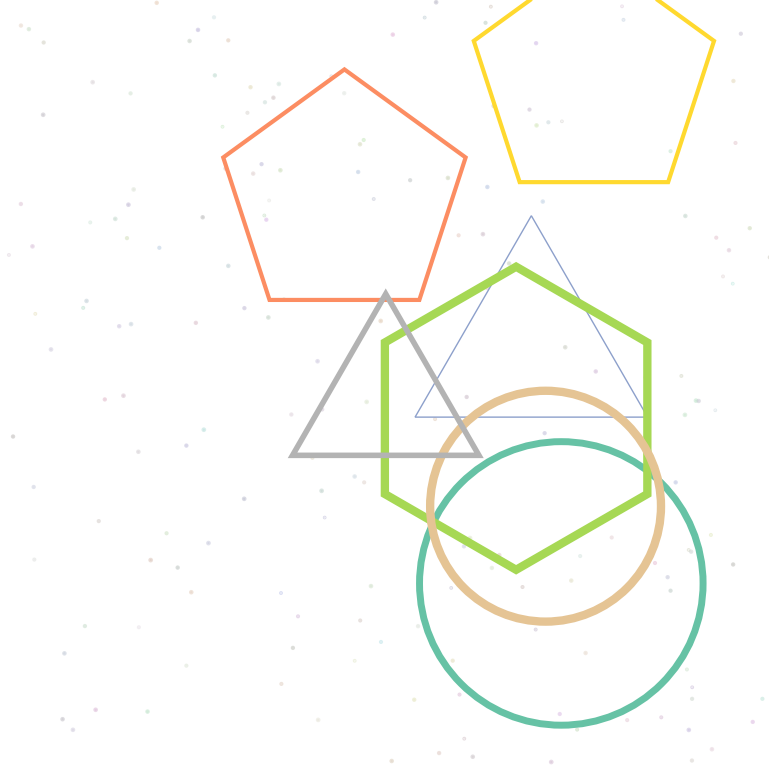[{"shape": "circle", "thickness": 2.5, "radius": 0.92, "center": [0.729, 0.242]}, {"shape": "pentagon", "thickness": 1.5, "radius": 0.83, "center": [0.447, 0.744]}, {"shape": "triangle", "thickness": 0.5, "radius": 0.87, "center": [0.69, 0.545]}, {"shape": "hexagon", "thickness": 3, "radius": 0.98, "center": [0.67, 0.457]}, {"shape": "pentagon", "thickness": 1.5, "radius": 0.82, "center": [0.771, 0.896]}, {"shape": "circle", "thickness": 3, "radius": 0.75, "center": [0.709, 0.343]}, {"shape": "triangle", "thickness": 2, "radius": 0.7, "center": [0.501, 0.479]}]